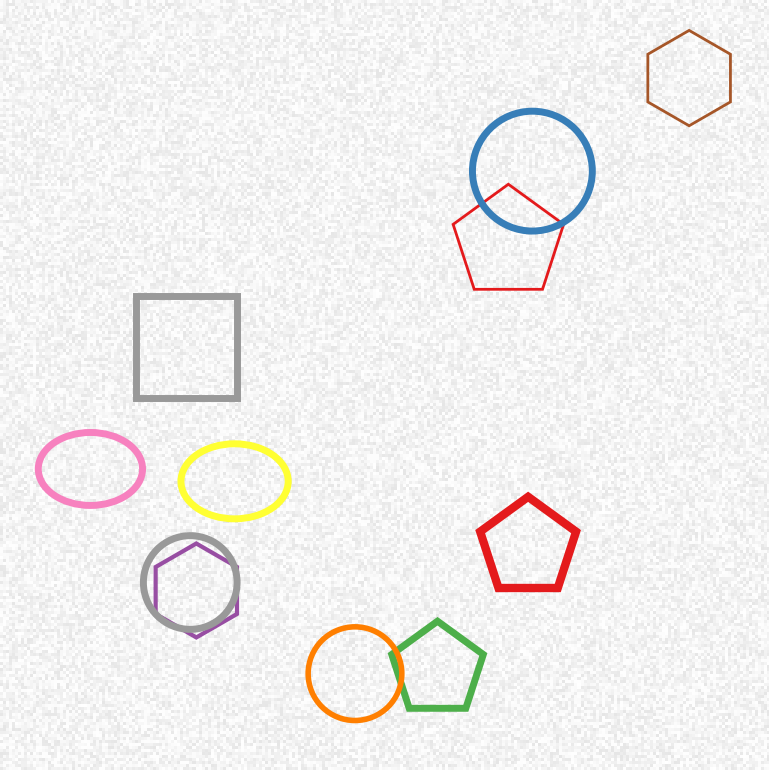[{"shape": "pentagon", "thickness": 1, "radius": 0.38, "center": [0.66, 0.685]}, {"shape": "pentagon", "thickness": 3, "radius": 0.33, "center": [0.686, 0.289]}, {"shape": "circle", "thickness": 2.5, "radius": 0.39, "center": [0.691, 0.778]}, {"shape": "pentagon", "thickness": 2.5, "radius": 0.31, "center": [0.568, 0.131]}, {"shape": "hexagon", "thickness": 1.5, "radius": 0.3, "center": [0.255, 0.233]}, {"shape": "circle", "thickness": 2, "radius": 0.3, "center": [0.461, 0.125]}, {"shape": "oval", "thickness": 2.5, "radius": 0.35, "center": [0.305, 0.375]}, {"shape": "hexagon", "thickness": 1, "radius": 0.31, "center": [0.895, 0.899]}, {"shape": "oval", "thickness": 2.5, "radius": 0.34, "center": [0.117, 0.391]}, {"shape": "circle", "thickness": 2.5, "radius": 0.3, "center": [0.247, 0.243]}, {"shape": "square", "thickness": 2.5, "radius": 0.33, "center": [0.242, 0.55]}]